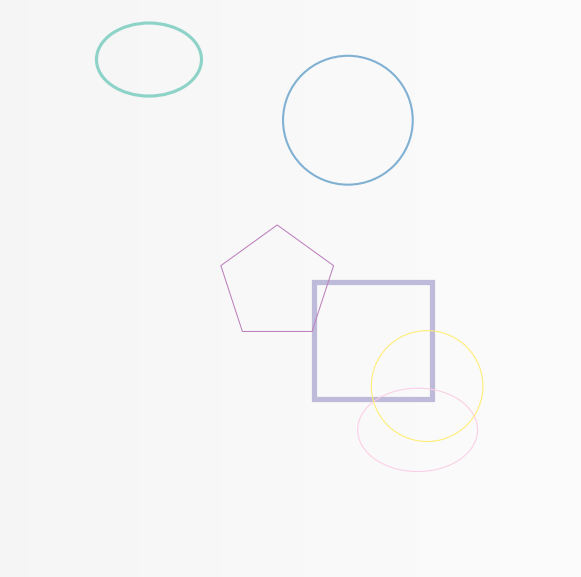[{"shape": "oval", "thickness": 1.5, "radius": 0.45, "center": [0.256, 0.896]}, {"shape": "square", "thickness": 2.5, "radius": 0.5, "center": [0.641, 0.41]}, {"shape": "circle", "thickness": 1, "radius": 0.56, "center": [0.599, 0.791]}, {"shape": "oval", "thickness": 0.5, "radius": 0.52, "center": [0.718, 0.255]}, {"shape": "pentagon", "thickness": 0.5, "radius": 0.51, "center": [0.477, 0.508]}, {"shape": "circle", "thickness": 0.5, "radius": 0.48, "center": [0.735, 0.331]}]